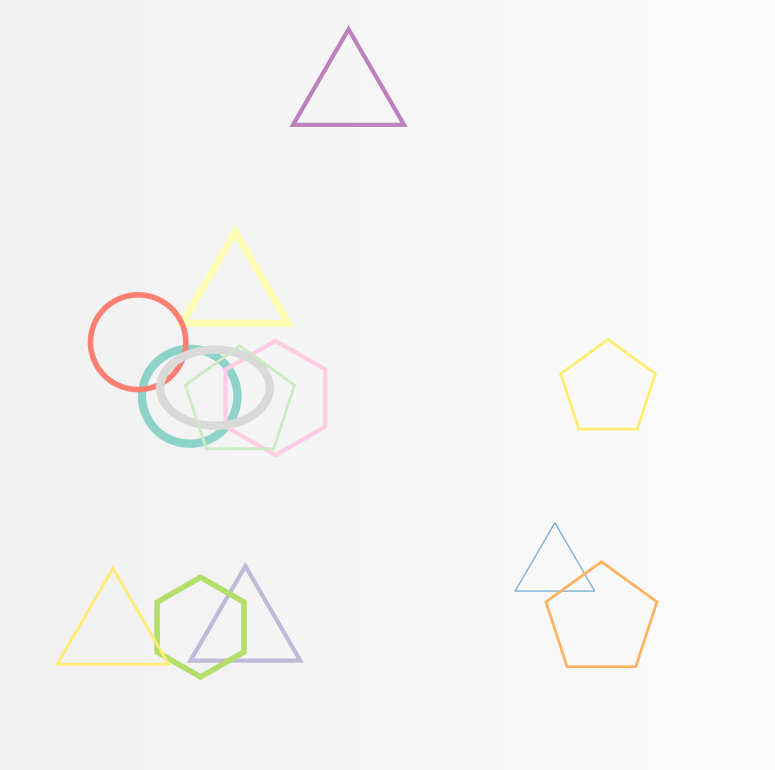[{"shape": "circle", "thickness": 3, "radius": 0.31, "center": [0.245, 0.485]}, {"shape": "triangle", "thickness": 2.5, "radius": 0.4, "center": [0.304, 0.62]}, {"shape": "triangle", "thickness": 1.5, "radius": 0.41, "center": [0.317, 0.183]}, {"shape": "circle", "thickness": 2, "radius": 0.31, "center": [0.178, 0.556]}, {"shape": "triangle", "thickness": 0.5, "radius": 0.3, "center": [0.716, 0.262]}, {"shape": "pentagon", "thickness": 1, "radius": 0.38, "center": [0.776, 0.195]}, {"shape": "hexagon", "thickness": 2, "radius": 0.32, "center": [0.259, 0.186]}, {"shape": "hexagon", "thickness": 1.5, "radius": 0.37, "center": [0.355, 0.483]}, {"shape": "oval", "thickness": 3, "radius": 0.35, "center": [0.277, 0.496]}, {"shape": "triangle", "thickness": 1.5, "radius": 0.41, "center": [0.45, 0.879]}, {"shape": "pentagon", "thickness": 1, "radius": 0.37, "center": [0.31, 0.477]}, {"shape": "pentagon", "thickness": 1, "radius": 0.32, "center": [0.785, 0.495]}, {"shape": "triangle", "thickness": 1, "radius": 0.42, "center": [0.146, 0.179]}]